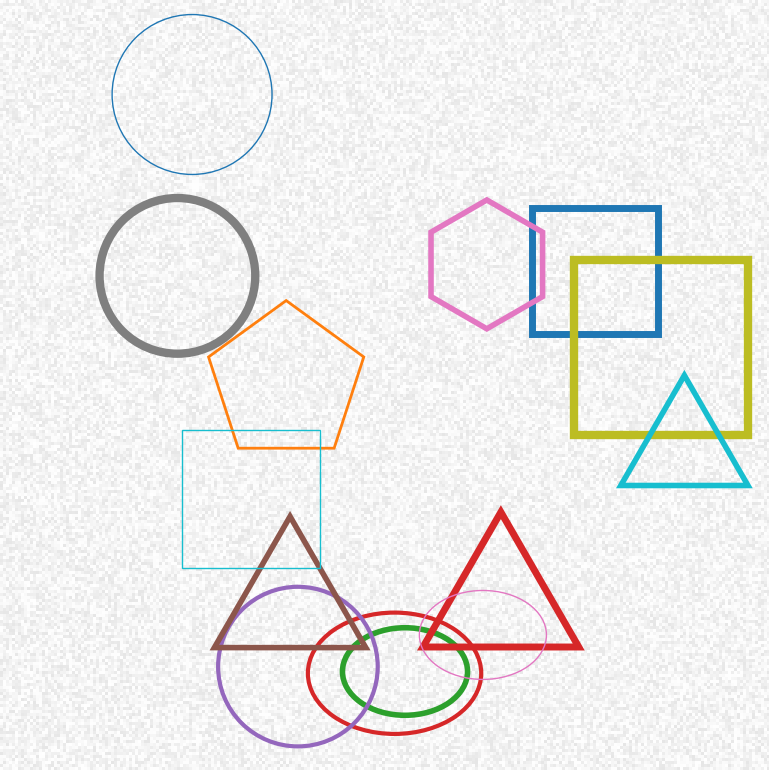[{"shape": "square", "thickness": 2.5, "radius": 0.41, "center": [0.773, 0.648]}, {"shape": "circle", "thickness": 0.5, "radius": 0.52, "center": [0.249, 0.877]}, {"shape": "pentagon", "thickness": 1, "radius": 0.53, "center": [0.372, 0.504]}, {"shape": "oval", "thickness": 2, "radius": 0.41, "center": [0.526, 0.128]}, {"shape": "oval", "thickness": 1.5, "radius": 0.56, "center": [0.512, 0.126]}, {"shape": "triangle", "thickness": 2.5, "radius": 0.58, "center": [0.65, 0.218]}, {"shape": "circle", "thickness": 1.5, "radius": 0.52, "center": [0.387, 0.134]}, {"shape": "triangle", "thickness": 2, "radius": 0.57, "center": [0.377, 0.216]}, {"shape": "hexagon", "thickness": 2, "radius": 0.42, "center": [0.632, 0.657]}, {"shape": "oval", "thickness": 0.5, "radius": 0.41, "center": [0.627, 0.175]}, {"shape": "circle", "thickness": 3, "radius": 0.51, "center": [0.23, 0.642]}, {"shape": "square", "thickness": 3, "radius": 0.57, "center": [0.858, 0.549]}, {"shape": "triangle", "thickness": 2, "radius": 0.48, "center": [0.889, 0.417]}, {"shape": "square", "thickness": 0.5, "radius": 0.45, "center": [0.326, 0.352]}]